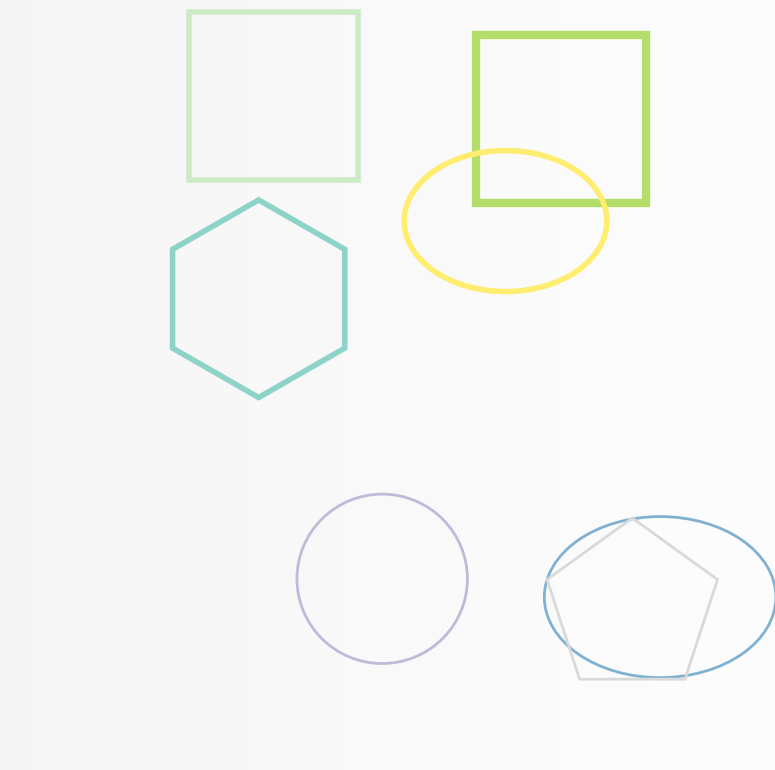[{"shape": "hexagon", "thickness": 2, "radius": 0.64, "center": [0.334, 0.612]}, {"shape": "circle", "thickness": 1, "radius": 0.55, "center": [0.493, 0.248]}, {"shape": "oval", "thickness": 1, "radius": 0.75, "center": [0.852, 0.225]}, {"shape": "square", "thickness": 3, "radius": 0.55, "center": [0.724, 0.845]}, {"shape": "pentagon", "thickness": 1, "radius": 0.58, "center": [0.816, 0.212]}, {"shape": "square", "thickness": 2, "radius": 0.54, "center": [0.353, 0.875]}, {"shape": "oval", "thickness": 2, "radius": 0.65, "center": [0.652, 0.713]}]